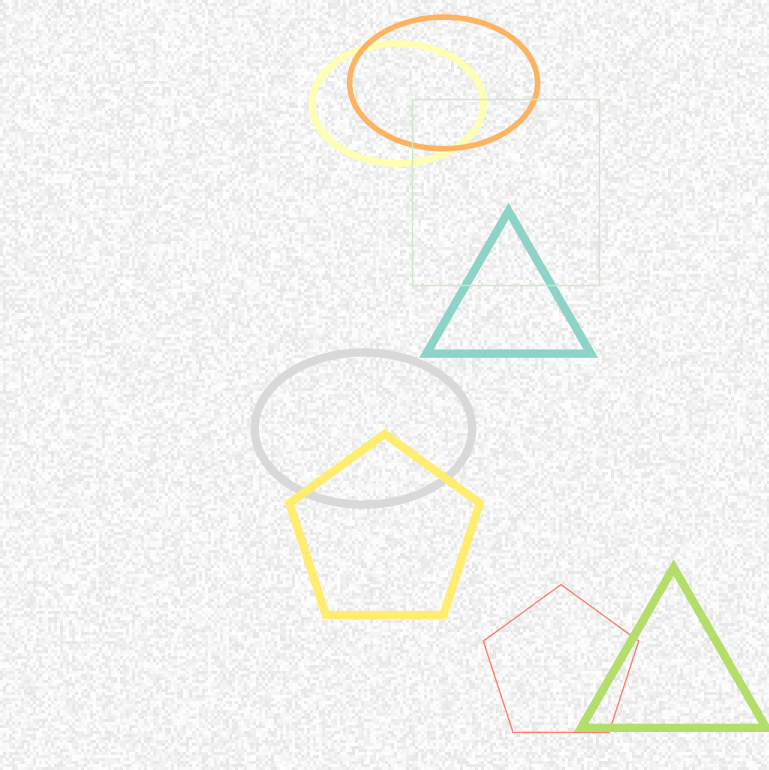[{"shape": "triangle", "thickness": 3, "radius": 0.62, "center": [0.66, 0.602]}, {"shape": "oval", "thickness": 2.5, "radius": 0.56, "center": [0.516, 0.866]}, {"shape": "pentagon", "thickness": 0.5, "radius": 0.53, "center": [0.729, 0.135]}, {"shape": "oval", "thickness": 2, "radius": 0.61, "center": [0.576, 0.892]}, {"shape": "triangle", "thickness": 3, "radius": 0.69, "center": [0.875, 0.124]}, {"shape": "oval", "thickness": 3, "radius": 0.71, "center": [0.472, 0.443]}, {"shape": "square", "thickness": 0.5, "radius": 0.61, "center": [0.657, 0.751]}, {"shape": "pentagon", "thickness": 3, "radius": 0.65, "center": [0.5, 0.306]}]